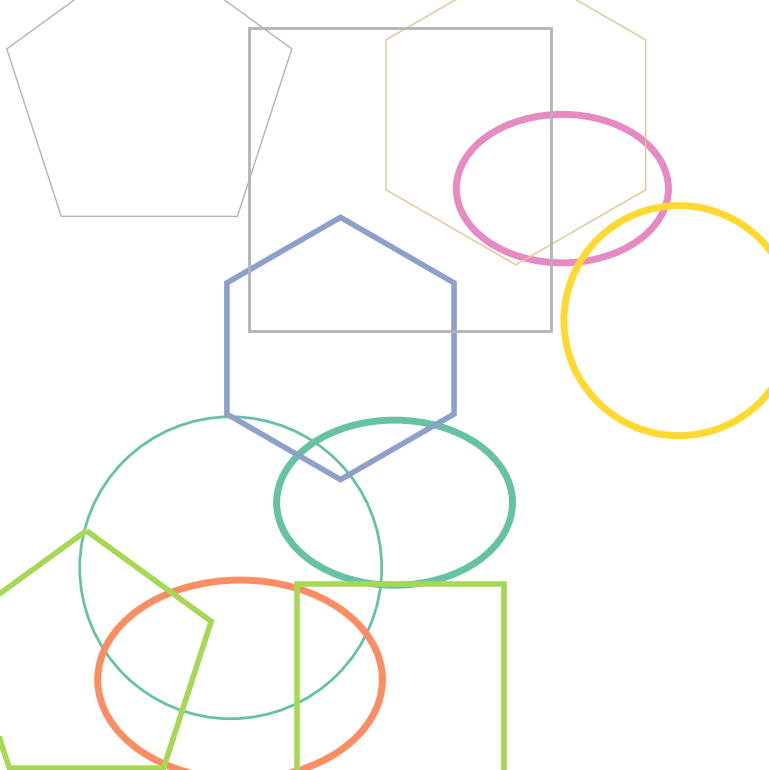[{"shape": "oval", "thickness": 2.5, "radius": 0.77, "center": [0.512, 0.347]}, {"shape": "circle", "thickness": 1, "radius": 0.98, "center": [0.3, 0.263]}, {"shape": "oval", "thickness": 2.5, "radius": 0.92, "center": [0.312, 0.117]}, {"shape": "hexagon", "thickness": 2, "radius": 0.85, "center": [0.442, 0.547]}, {"shape": "oval", "thickness": 2.5, "radius": 0.69, "center": [0.73, 0.755]}, {"shape": "square", "thickness": 2, "radius": 0.67, "center": [0.52, 0.107]}, {"shape": "pentagon", "thickness": 2, "radius": 0.85, "center": [0.112, 0.14]}, {"shape": "circle", "thickness": 2.5, "radius": 0.75, "center": [0.882, 0.584]}, {"shape": "hexagon", "thickness": 0.5, "radius": 0.97, "center": [0.67, 0.851]}, {"shape": "square", "thickness": 1, "radius": 0.98, "center": [0.52, 0.767]}, {"shape": "pentagon", "thickness": 0.5, "radius": 0.97, "center": [0.194, 0.876]}]